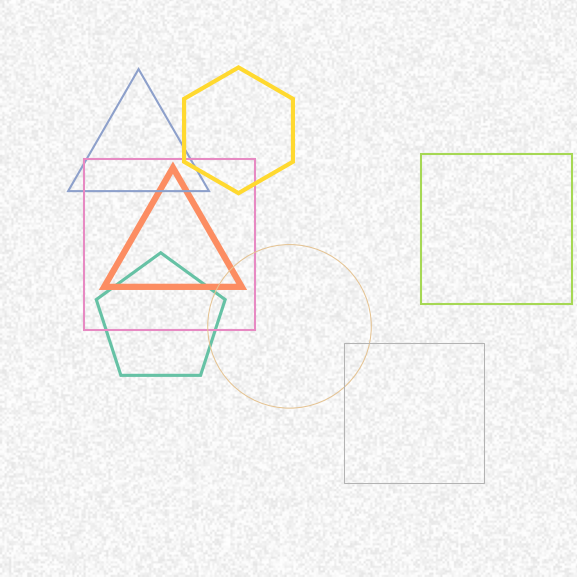[{"shape": "pentagon", "thickness": 1.5, "radius": 0.59, "center": [0.278, 0.444]}, {"shape": "triangle", "thickness": 3, "radius": 0.69, "center": [0.299, 0.571]}, {"shape": "triangle", "thickness": 1, "radius": 0.7, "center": [0.24, 0.739]}, {"shape": "square", "thickness": 1, "radius": 0.74, "center": [0.294, 0.576]}, {"shape": "square", "thickness": 1, "radius": 0.65, "center": [0.859, 0.602]}, {"shape": "hexagon", "thickness": 2, "radius": 0.54, "center": [0.413, 0.774]}, {"shape": "circle", "thickness": 0.5, "radius": 0.71, "center": [0.501, 0.434]}, {"shape": "square", "thickness": 0.5, "radius": 0.61, "center": [0.717, 0.284]}]